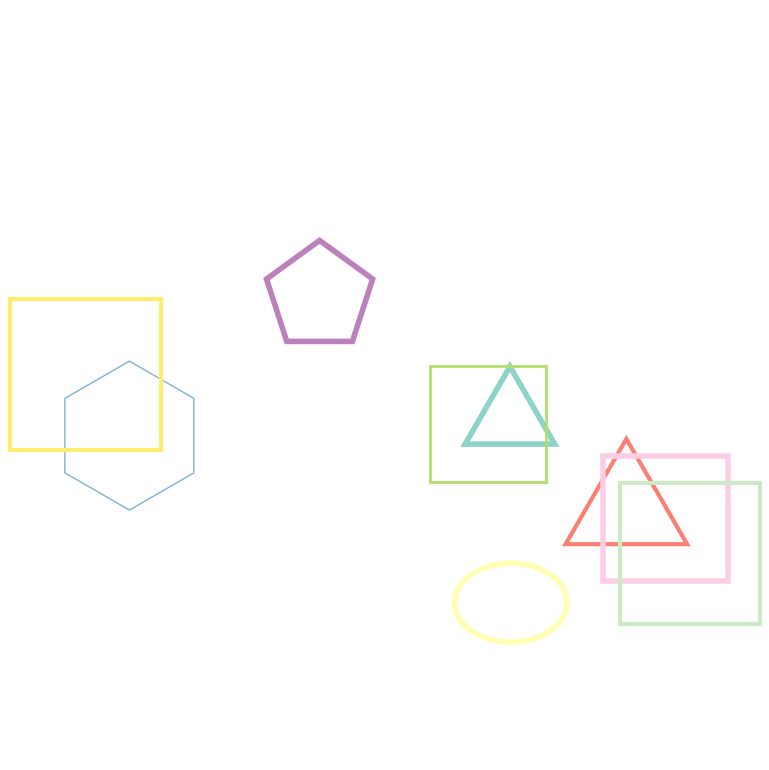[{"shape": "triangle", "thickness": 2, "radius": 0.34, "center": [0.662, 0.457]}, {"shape": "oval", "thickness": 2, "radius": 0.37, "center": [0.663, 0.217]}, {"shape": "triangle", "thickness": 1.5, "radius": 0.46, "center": [0.813, 0.339]}, {"shape": "hexagon", "thickness": 0.5, "radius": 0.48, "center": [0.168, 0.434]}, {"shape": "square", "thickness": 1, "radius": 0.38, "center": [0.634, 0.449]}, {"shape": "square", "thickness": 2, "radius": 0.41, "center": [0.865, 0.327]}, {"shape": "pentagon", "thickness": 2, "radius": 0.36, "center": [0.415, 0.615]}, {"shape": "square", "thickness": 1.5, "radius": 0.46, "center": [0.896, 0.281]}, {"shape": "square", "thickness": 1.5, "radius": 0.49, "center": [0.111, 0.514]}]